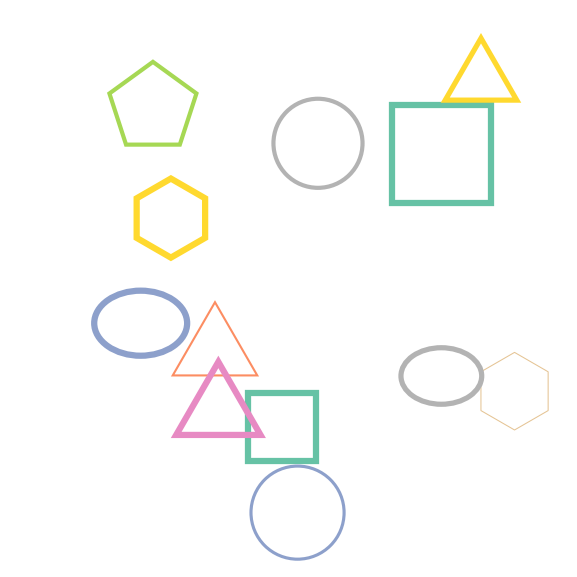[{"shape": "square", "thickness": 3, "radius": 0.29, "center": [0.489, 0.26]}, {"shape": "square", "thickness": 3, "radius": 0.43, "center": [0.765, 0.732]}, {"shape": "triangle", "thickness": 1, "radius": 0.42, "center": [0.372, 0.391]}, {"shape": "oval", "thickness": 3, "radius": 0.4, "center": [0.244, 0.439]}, {"shape": "circle", "thickness": 1.5, "radius": 0.4, "center": [0.515, 0.111]}, {"shape": "triangle", "thickness": 3, "radius": 0.42, "center": [0.378, 0.288]}, {"shape": "pentagon", "thickness": 2, "radius": 0.4, "center": [0.265, 0.813]}, {"shape": "triangle", "thickness": 2.5, "radius": 0.36, "center": [0.833, 0.861]}, {"shape": "hexagon", "thickness": 3, "radius": 0.34, "center": [0.296, 0.621]}, {"shape": "hexagon", "thickness": 0.5, "radius": 0.34, "center": [0.891, 0.322]}, {"shape": "oval", "thickness": 2.5, "radius": 0.35, "center": [0.764, 0.348]}, {"shape": "circle", "thickness": 2, "radius": 0.39, "center": [0.551, 0.751]}]